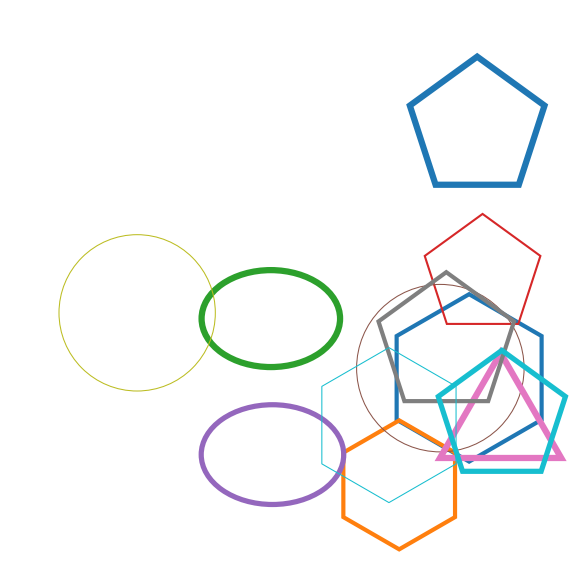[{"shape": "pentagon", "thickness": 3, "radius": 0.61, "center": [0.826, 0.778]}, {"shape": "hexagon", "thickness": 2, "radius": 0.72, "center": [0.812, 0.345]}, {"shape": "hexagon", "thickness": 2, "radius": 0.56, "center": [0.691, 0.16]}, {"shape": "oval", "thickness": 3, "radius": 0.6, "center": [0.469, 0.447]}, {"shape": "pentagon", "thickness": 1, "radius": 0.53, "center": [0.836, 0.523]}, {"shape": "oval", "thickness": 2.5, "radius": 0.62, "center": [0.472, 0.212]}, {"shape": "circle", "thickness": 0.5, "radius": 0.72, "center": [0.762, 0.362]}, {"shape": "triangle", "thickness": 3, "radius": 0.61, "center": [0.867, 0.267]}, {"shape": "pentagon", "thickness": 2, "radius": 0.62, "center": [0.773, 0.404]}, {"shape": "circle", "thickness": 0.5, "radius": 0.68, "center": [0.238, 0.457]}, {"shape": "pentagon", "thickness": 2.5, "radius": 0.58, "center": [0.869, 0.277]}, {"shape": "hexagon", "thickness": 0.5, "radius": 0.67, "center": [0.674, 0.263]}]